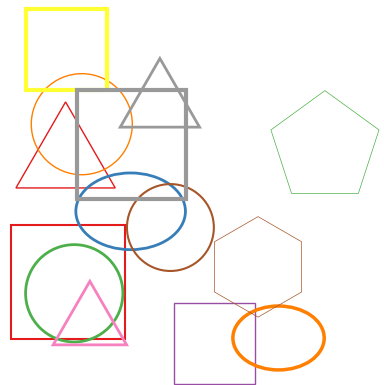[{"shape": "triangle", "thickness": 1, "radius": 0.74, "center": [0.17, 0.586]}, {"shape": "square", "thickness": 1.5, "radius": 0.74, "center": [0.177, 0.266]}, {"shape": "oval", "thickness": 2, "radius": 0.71, "center": [0.339, 0.451]}, {"shape": "circle", "thickness": 2, "radius": 0.63, "center": [0.193, 0.238]}, {"shape": "pentagon", "thickness": 0.5, "radius": 0.74, "center": [0.844, 0.617]}, {"shape": "square", "thickness": 1, "radius": 0.53, "center": [0.557, 0.108]}, {"shape": "circle", "thickness": 1, "radius": 0.66, "center": [0.212, 0.677]}, {"shape": "oval", "thickness": 2.5, "radius": 0.59, "center": [0.723, 0.122]}, {"shape": "square", "thickness": 3, "radius": 0.53, "center": [0.173, 0.872]}, {"shape": "hexagon", "thickness": 0.5, "radius": 0.65, "center": [0.67, 0.307]}, {"shape": "circle", "thickness": 1.5, "radius": 0.56, "center": [0.443, 0.409]}, {"shape": "triangle", "thickness": 2, "radius": 0.55, "center": [0.233, 0.159]}, {"shape": "triangle", "thickness": 2, "radius": 0.59, "center": [0.415, 0.729]}, {"shape": "square", "thickness": 3, "radius": 0.71, "center": [0.342, 0.626]}]